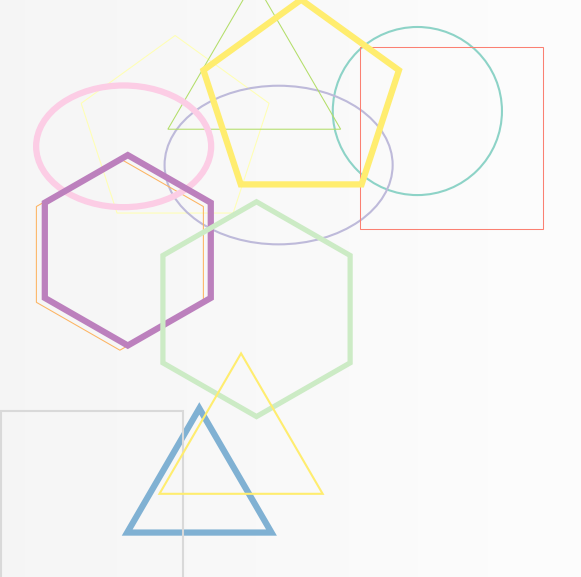[{"shape": "circle", "thickness": 1, "radius": 0.73, "center": [0.718, 0.807]}, {"shape": "pentagon", "thickness": 0.5, "radius": 0.85, "center": [0.301, 0.768]}, {"shape": "oval", "thickness": 1, "radius": 0.98, "center": [0.479, 0.713]}, {"shape": "square", "thickness": 0.5, "radius": 0.79, "center": [0.777, 0.76]}, {"shape": "triangle", "thickness": 3, "radius": 0.72, "center": [0.343, 0.149]}, {"shape": "hexagon", "thickness": 0.5, "radius": 0.83, "center": [0.206, 0.559]}, {"shape": "triangle", "thickness": 0.5, "radius": 0.86, "center": [0.437, 0.861]}, {"shape": "oval", "thickness": 3, "radius": 0.75, "center": [0.213, 0.746]}, {"shape": "square", "thickness": 1, "radius": 0.79, "center": [0.158, 0.131]}, {"shape": "hexagon", "thickness": 3, "radius": 0.82, "center": [0.22, 0.566]}, {"shape": "hexagon", "thickness": 2.5, "radius": 0.93, "center": [0.441, 0.464]}, {"shape": "triangle", "thickness": 1, "radius": 0.81, "center": [0.415, 0.225]}, {"shape": "pentagon", "thickness": 3, "radius": 0.88, "center": [0.518, 0.823]}]